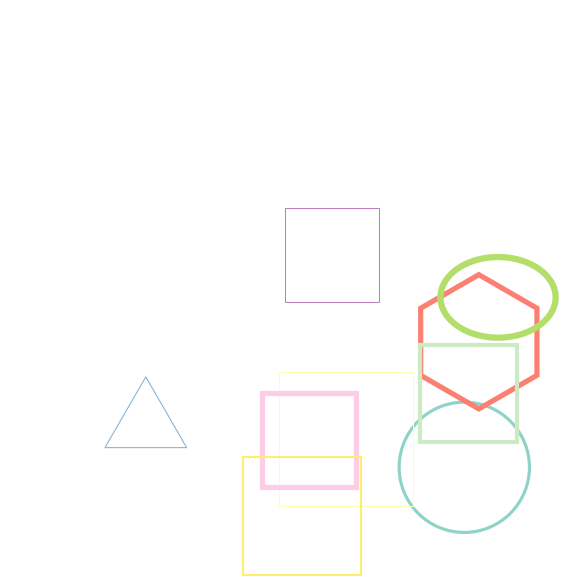[{"shape": "circle", "thickness": 1.5, "radius": 0.56, "center": [0.804, 0.19]}, {"shape": "square", "thickness": 0.5, "radius": 0.58, "center": [0.6, 0.239]}, {"shape": "hexagon", "thickness": 2.5, "radius": 0.58, "center": [0.829, 0.407]}, {"shape": "triangle", "thickness": 0.5, "radius": 0.41, "center": [0.252, 0.265]}, {"shape": "oval", "thickness": 3, "radius": 0.5, "center": [0.862, 0.484]}, {"shape": "square", "thickness": 2.5, "radius": 0.41, "center": [0.535, 0.237]}, {"shape": "square", "thickness": 0.5, "radius": 0.41, "center": [0.575, 0.558]}, {"shape": "square", "thickness": 2, "radius": 0.42, "center": [0.811, 0.318]}, {"shape": "square", "thickness": 1, "radius": 0.51, "center": [0.523, 0.105]}]